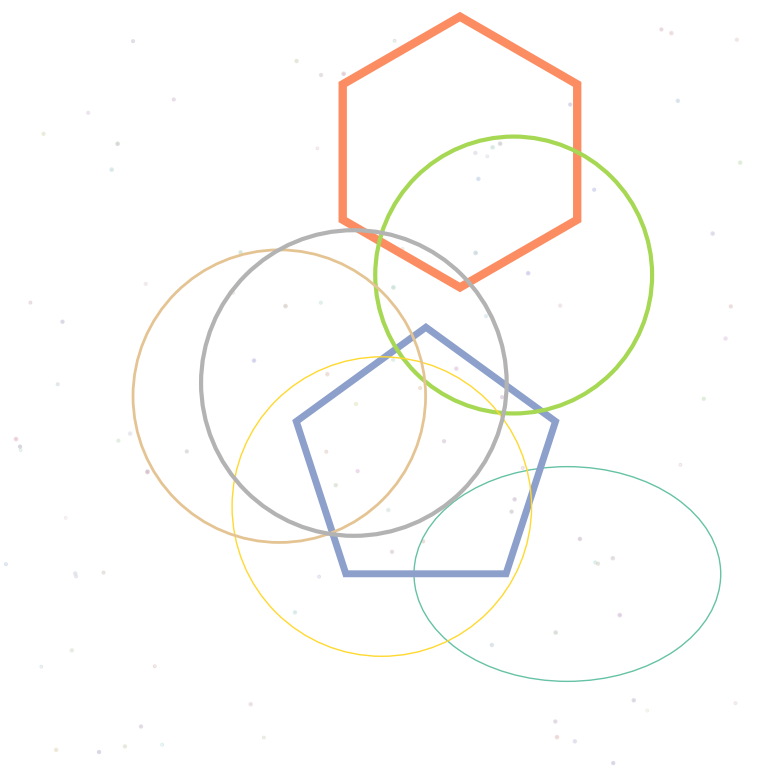[{"shape": "oval", "thickness": 0.5, "radius": 1.0, "center": [0.737, 0.255]}, {"shape": "hexagon", "thickness": 3, "radius": 0.88, "center": [0.597, 0.803]}, {"shape": "pentagon", "thickness": 2.5, "radius": 0.88, "center": [0.553, 0.398]}, {"shape": "circle", "thickness": 1.5, "radius": 0.9, "center": [0.667, 0.643]}, {"shape": "circle", "thickness": 0.5, "radius": 0.97, "center": [0.496, 0.342]}, {"shape": "circle", "thickness": 1, "radius": 0.95, "center": [0.363, 0.485]}, {"shape": "circle", "thickness": 1.5, "radius": 0.99, "center": [0.46, 0.503]}]